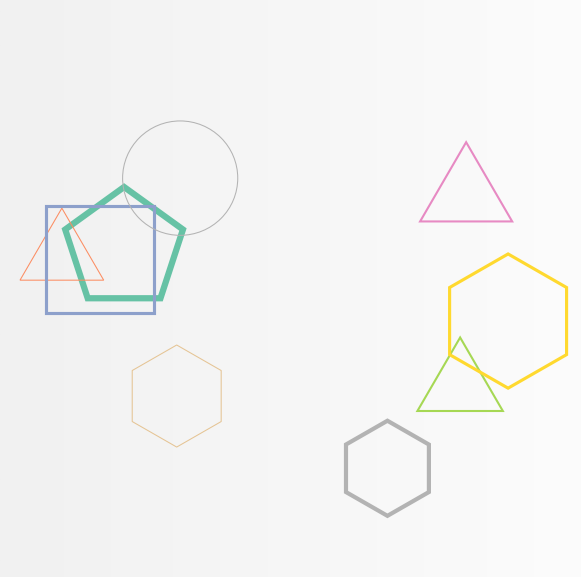[{"shape": "pentagon", "thickness": 3, "radius": 0.53, "center": [0.213, 0.569]}, {"shape": "triangle", "thickness": 0.5, "radius": 0.42, "center": [0.106, 0.556]}, {"shape": "square", "thickness": 1.5, "radius": 0.47, "center": [0.172, 0.55]}, {"shape": "triangle", "thickness": 1, "radius": 0.46, "center": [0.802, 0.661]}, {"shape": "triangle", "thickness": 1, "radius": 0.42, "center": [0.792, 0.33]}, {"shape": "hexagon", "thickness": 1.5, "radius": 0.58, "center": [0.874, 0.443]}, {"shape": "hexagon", "thickness": 0.5, "radius": 0.44, "center": [0.304, 0.313]}, {"shape": "circle", "thickness": 0.5, "radius": 0.5, "center": [0.31, 0.691]}, {"shape": "hexagon", "thickness": 2, "radius": 0.41, "center": [0.667, 0.188]}]